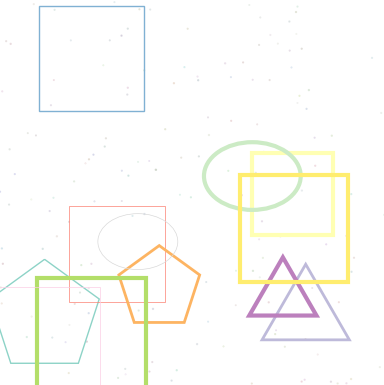[{"shape": "pentagon", "thickness": 1, "radius": 0.75, "center": [0.116, 0.177]}, {"shape": "square", "thickness": 3, "radius": 0.53, "center": [0.76, 0.496]}, {"shape": "triangle", "thickness": 2, "radius": 0.65, "center": [0.794, 0.183]}, {"shape": "square", "thickness": 0.5, "radius": 0.62, "center": [0.304, 0.34]}, {"shape": "square", "thickness": 1, "radius": 0.68, "center": [0.239, 0.849]}, {"shape": "pentagon", "thickness": 2, "radius": 0.55, "center": [0.414, 0.252]}, {"shape": "square", "thickness": 3, "radius": 0.7, "center": [0.237, 0.137]}, {"shape": "square", "thickness": 0.5, "radius": 0.7, "center": [0.12, 0.115]}, {"shape": "oval", "thickness": 0.5, "radius": 0.52, "center": [0.358, 0.372]}, {"shape": "triangle", "thickness": 3, "radius": 0.5, "center": [0.735, 0.231]}, {"shape": "oval", "thickness": 3, "radius": 0.63, "center": [0.655, 0.543]}, {"shape": "square", "thickness": 3, "radius": 0.7, "center": [0.763, 0.407]}]